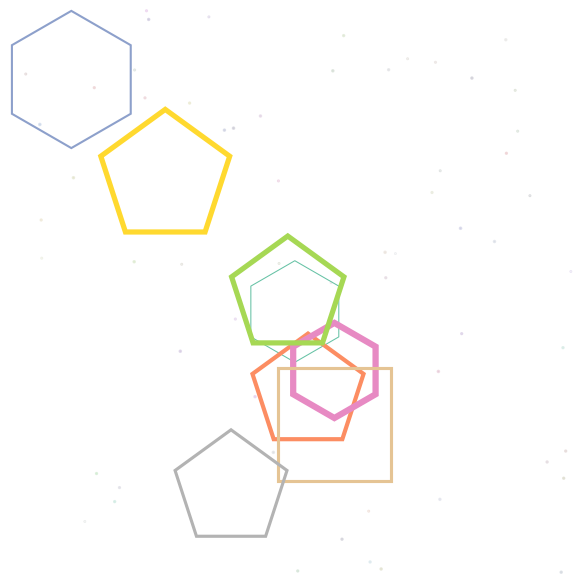[{"shape": "hexagon", "thickness": 0.5, "radius": 0.44, "center": [0.511, 0.46]}, {"shape": "pentagon", "thickness": 2, "radius": 0.51, "center": [0.533, 0.32]}, {"shape": "hexagon", "thickness": 1, "radius": 0.59, "center": [0.124, 0.862]}, {"shape": "hexagon", "thickness": 3, "radius": 0.41, "center": [0.579, 0.358]}, {"shape": "pentagon", "thickness": 2.5, "radius": 0.51, "center": [0.498, 0.488]}, {"shape": "pentagon", "thickness": 2.5, "radius": 0.59, "center": [0.286, 0.692]}, {"shape": "square", "thickness": 1.5, "radius": 0.49, "center": [0.579, 0.264]}, {"shape": "pentagon", "thickness": 1.5, "radius": 0.51, "center": [0.4, 0.153]}]